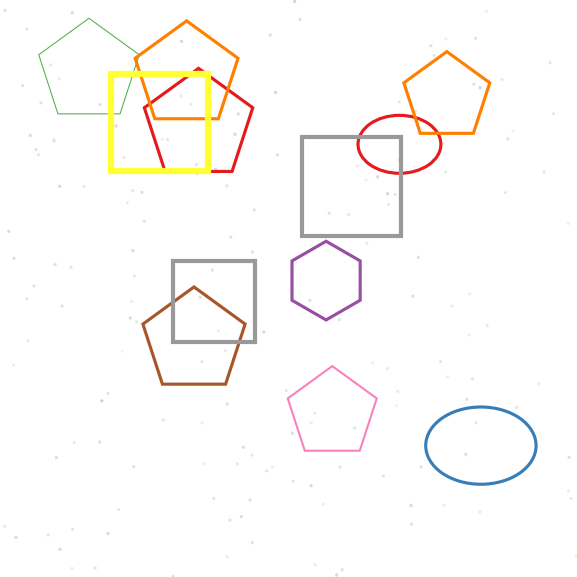[{"shape": "oval", "thickness": 1.5, "radius": 0.36, "center": [0.692, 0.749]}, {"shape": "pentagon", "thickness": 1.5, "radius": 0.49, "center": [0.344, 0.782]}, {"shape": "oval", "thickness": 1.5, "radius": 0.48, "center": [0.833, 0.227]}, {"shape": "pentagon", "thickness": 0.5, "radius": 0.46, "center": [0.154, 0.876]}, {"shape": "hexagon", "thickness": 1.5, "radius": 0.34, "center": [0.565, 0.513]}, {"shape": "pentagon", "thickness": 1.5, "radius": 0.39, "center": [0.774, 0.832]}, {"shape": "pentagon", "thickness": 1.5, "radius": 0.47, "center": [0.323, 0.869]}, {"shape": "square", "thickness": 3, "radius": 0.42, "center": [0.276, 0.787]}, {"shape": "pentagon", "thickness": 1.5, "radius": 0.47, "center": [0.336, 0.409]}, {"shape": "pentagon", "thickness": 1, "radius": 0.4, "center": [0.575, 0.284]}, {"shape": "square", "thickness": 2, "radius": 0.35, "center": [0.371, 0.478]}, {"shape": "square", "thickness": 2, "radius": 0.43, "center": [0.609, 0.676]}]